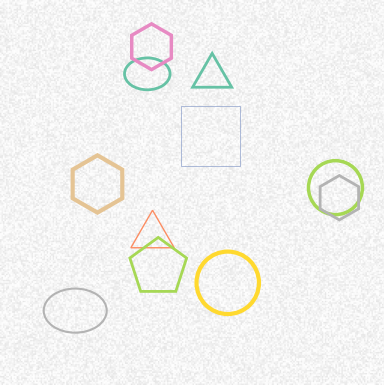[{"shape": "oval", "thickness": 2, "radius": 0.3, "center": [0.383, 0.808]}, {"shape": "triangle", "thickness": 2, "radius": 0.29, "center": [0.551, 0.803]}, {"shape": "triangle", "thickness": 1, "radius": 0.32, "center": [0.396, 0.389]}, {"shape": "square", "thickness": 0.5, "radius": 0.39, "center": [0.547, 0.646]}, {"shape": "hexagon", "thickness": 2.5, "radius": 0.3, "center": [0.394, 0.879]}, {"shape": "circle", "thickness": 2.5, "radius": 0.35, "center": [0.871, 0.513]}, {"shape": "pentagon", "thickness": 2, "radius": 0.39, "center": [0.411, 0.306]}, {"shape": "circle", "thickness": 3, "radius": 0.41, "center": [0.592, 0.265]}, {"shape": "hexagon", "thickness": 3, "radius": 0.37, "center": [0.253, 0.522]}, {"shape": "oval", "thickness": 1.5, "radius": 0.41, "center": [0.195, 0.193]}, {"shape": "hexagon", "thickness": 2, "radius": 0.29, "center": [0.881, 0.486]}]